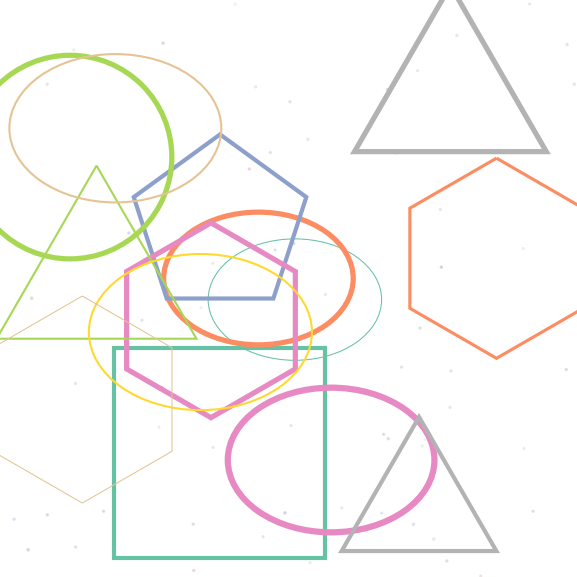[{"shape": "oval", "thickness": 0.5, "radius": 0.75, "center": [0.511, 0.48]}, {"shape": "square", "thickness": 2, "radius": 0.91, "center": [0.38, 0.215]}, {"shape": "oval", "thickness": 2.5, "radius": 0.82, "center": [0.448, 0.517]}, {"shape": "hexagon", "thickness": 1.5, "radius": 0.87, "center": [0.86, 0.552]}, {"shape": "pentagon", "thickness": 2, "radius": 0.79, "center": [0.381, 0.609]}, {"shape": "oval", "thickness": 3, "radius": 0.89, "center": [0.573, 0.203]}, {"shape": "hexagon", "thickness": 2.5, "radius": 0.84, "center": [0.365, 0.445]}, {"shape": "circle", "thickness": 2.5, "radius": 0.88, "center": [0.121, 0.727]}, {"shape": "triangle", "thickness": 1, "radius": 1.0, "center": [0.167, 0.513]}, {"shape": "oval", "thickness": 1, "radius": 0.97, "center": [0.347, 0.424]}, {"shape": "oval", "thickness": 1, "radius": 0.92, "center": [0.2, 0.777]}, {"shape": "hexagon", "thickness": 0.5, "radius": 0.9, "center": [0.143, 0.307]}, {"shape": "triangle", "thickness": 2.5, "radius": 0.96, "center": [0.78, 0.832]}, {"shape": "triangle", "thickness": 2, "radius": 0.77, "center": [0.726, 0.122]}]